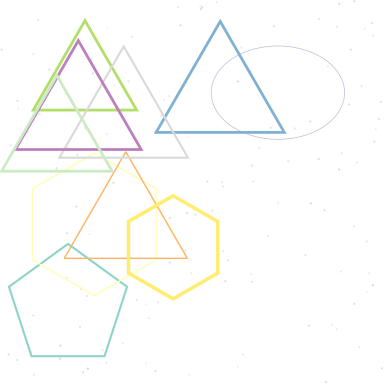[{"shape": "pentagon", "thickness": 1.5, "radius": 0.81, "center": [0.177, 0.205]}, {"shape": "hexagon", "thickness": 1, "radius": 0.93, "center": [0.245, 0.417]}, {"shape": "oval", "thickness": 0.5, "radius": 0.87, "center": [0.722, 0.759]}, {"shape": "triangle", "thickness": 2, "radius": 0.96, "center": [0.572, 0.752]}, {"shape": "triangle", "thickness": 1, "radius": 0.92, "center": [0.327, 0.421]}, {"shape": "triangle", "thickness": 2, "radius": 0.77, "center": [0.221, 0.792]}, {"shape": "triangle", "thickness": 1.5, "radius": 0.96, "center": [0.321, 0.687]}, {"shape": "triangle", "thickness": 2, "radius": 0.94, "center": [0.203, 0.706]}, {"shape": "triangle", "thickness": 2, "radius": 0.83, "center": [0.148, 0.638]}, {"shape": "hexagon", "thickness": 2.5, "radius": 0.67, "center": [0.45, 0.358]}]